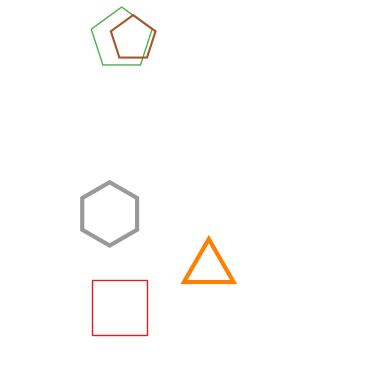[{"shape": "square", "thickness": 1, "radius": 0.36, "center": [0.31, 0.2]}, {"shape": "pentagon", "thickness": 1, "radius": 0.42, "center": [0.316, 0.899]}, {"shape": "triangle", "thickness": 3, "radius": 0.37, "center": [0.542, 0.305]}, {"shape": "pentagon", "thickness": 1.5, "radius": 0.31, "center": [0.346, 0.9]}, {"shape": "hexagon", "thickness": 3, "radius": 0.41, "center": [0.285, 0.444]}]